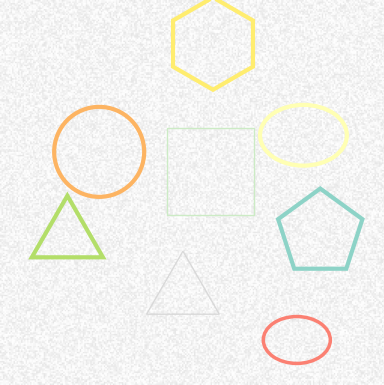[{"shape": "pentagon", "thickness": 3, "radius": 0.58, "center": [0.832, 0.395]}, {"shape": "oval", "thickness": 3, "radius": 0.56, "center": [0.788, 0.649]}, {"shape": "oval", "thickness": 2.5, "radius": 0.44, "center": [0.771, 0.117]}, {"shape": "circle", "thickness": 3, "radius": 0.58, "center": [0.258, 0.606]}, {"shape": "triangle", "thickness": 3, "radius": 0.53, "center": [0.175, 0.385]}, {"shape": "triangle", "thickness": 1, "radius": 0.55, "center": [0.475, 0.238]}, {"shape": "square", "thickness": 1, "radius": 0.56, "center": [0.546, 0.554]}, {"shape": "hexagon", "thickness": 3, "radius": 0.6, "center": [0.553, 0.887]}]